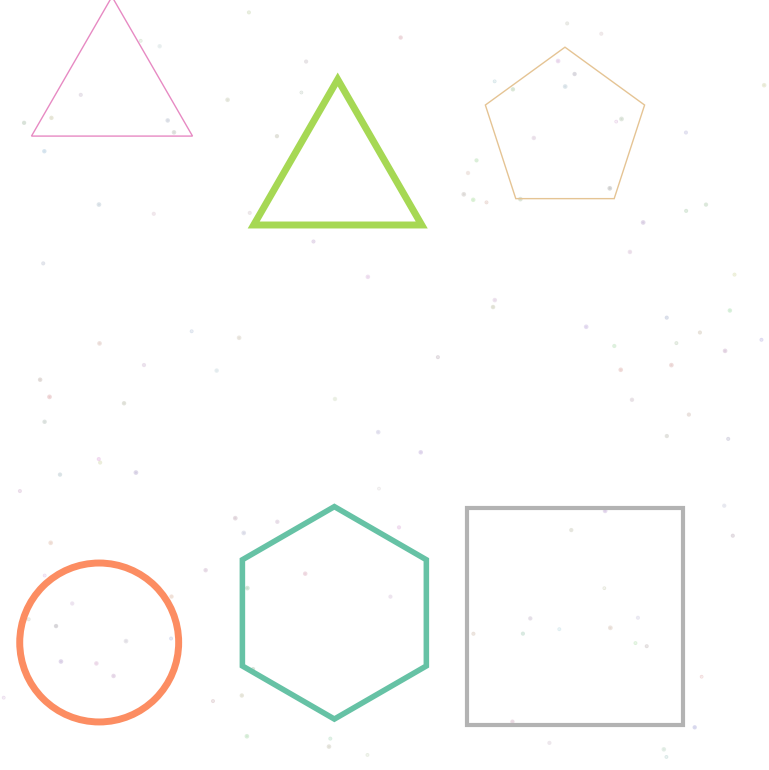[{"shape": "hexagon", "thickness": 2, "radius": 0.69, "center": [0.434, 0.204]}, {"shape": "circle", "thickness": 2.5, "radius": 0.52, "center": [0.129, 0.166]}, {"shape": "triangle", "thickness": 0.5, "radius": 0.6, "center": [0.145, 0.884]}, {"shape": "triangle", "thickness": 2.5, "radius": 0.63, "center": [0.439, 0.771]}, {"shape": "pentagon", "thickness": 0.5, "radius": 0.54, "center": [0.734, 0.83]}, {"shape": "square", "thickness": 1.5, "radius": 0.7, "center": [0.747, 0.199]}]